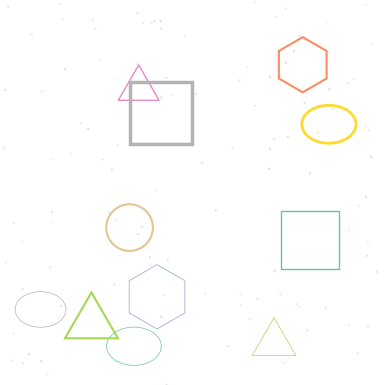[{"shape": "oval", "thickness": 0.5, "radius": 0.35, "center": [0.348, 0.101]}, {"shape": "square", "thickness": 1, "radius": 0.38, "center": [0.806, 0.378]}, {"shape": "hexagon", "thickness": 1.5, "radius": 0.36, "center": [0.786, 0.832]}, {"shape": "hexagon", "thickness": 0.5, "radius": 0.42, "center": [0.408, 0.229]}, {"shape": "triangle", "thickness": 1, "radius": 0.31, "center": [0.36, 0.77]}, {"shape": "triangle", "thickness": 0.5, "radius": 0.33, "center": [0.712, 0.109]}, {"shape": "triangle", "thickness": 1.5, "radius": 0.4, "center": [0.238, 0.161]}, {"shape": "oval", "thickness": 2, "radius": 0.35, "center": [0.854, 0.677]}, {"shape": "circle", "thickness": 1.5, "radius": 0.3, "center": [0.337, 0.409]}, {"shape": "square", "thickness": 2.5, "radius": 0.4, "center": [0.418, 0.707]}, {"shape": "oval", "thickness": 0.5, "radius": 0.33, "center": [0.105, 0.196]}]